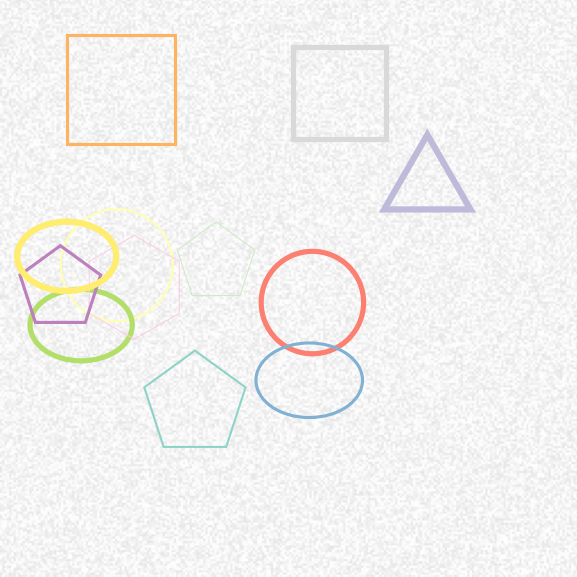[{"shape": "pentagon", "thickness": 1, "radius": 0.46, "center": [0.338, 0.3]}, {"shape": "circle", "thickness": 1, "radius": 0.49, "center": [0.202, 0.54]}, {"shape": "triangle", "thickness": 3, "radius": 0.43, "center": [0.74, 0.68]}, {"shape": "circle", "thickness": 2.5, "radius": 0.44, "center": [0.541, 0.475]}, {"shape": "oval", "thickness": 1.5, "radius": 0.46, "center": [0.535, 0.341]}, {"shape": "square", "thickness": 1.5, "radius": 0.47, "center": [0.21, 0.844]}, {"shape": "oval", "thickness": 2.5, "radius": 0.44, "center": [0.141, 0.436]}, {"shape": "hexagon", "thickness": 0.5, "radius": 0.45, "center": [0.232, 0.502]}, {"shape": "square", "thickness": 2.5, "radius": 0.4, "center": [0.588, 0.838]}, {"shape": "pentagon", "thickness": 1.5, "radius": 0.37, "center": [0.104, 0.5]}, {"shape": "pentagon", "thickness": 0.5, "radius": 0.35, "center": [0.374, 0.544]}, {"shape": "oval", "thickness": 3, "radius": 0.43, "center": [0.116, 0.555]}]